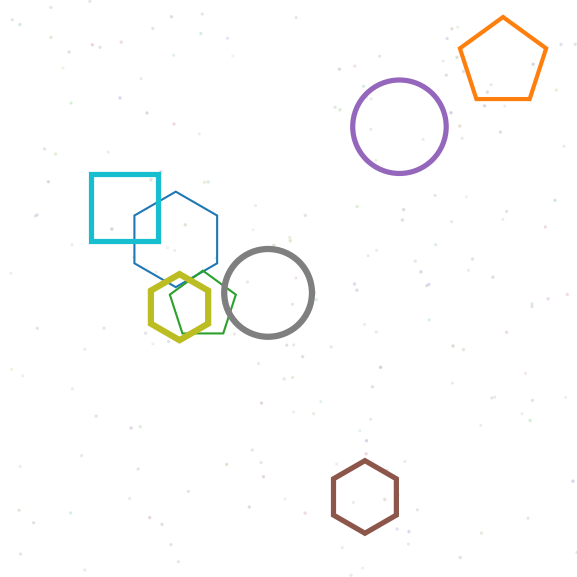[{"shape": "hexagon", "thickness": 1, "radius": 0.41, "center": [0.304, 0.585]}, {"shape": "pentagon", "thickness": 2, "radius": 0.39, "center": [0.871, 0.891]}, {"shape": "pentagon", "thickness": 1, "radius": 0.3, "center": [0.351, 0.47]}, {"shape": "circle", "thickness": 2.5, "radius": 0.4, "center": [0.692, 0.78]}, {"shape": "hexagon", "thickness": 2.5, "radius": 0.31, "center": [0.632, 0.139]}, {"shape": "circle", "thickness": 3, "radius": 0.38, "center": [0.464, 0.492]}, {"shape": "hexagon", "thickness": 3, "radius": 0.29, "center": [0.311, 0.467]}, {"shape": "square", "thickness": 2.5, "radius": 0.29, "center": [0.216, 0.64]}]